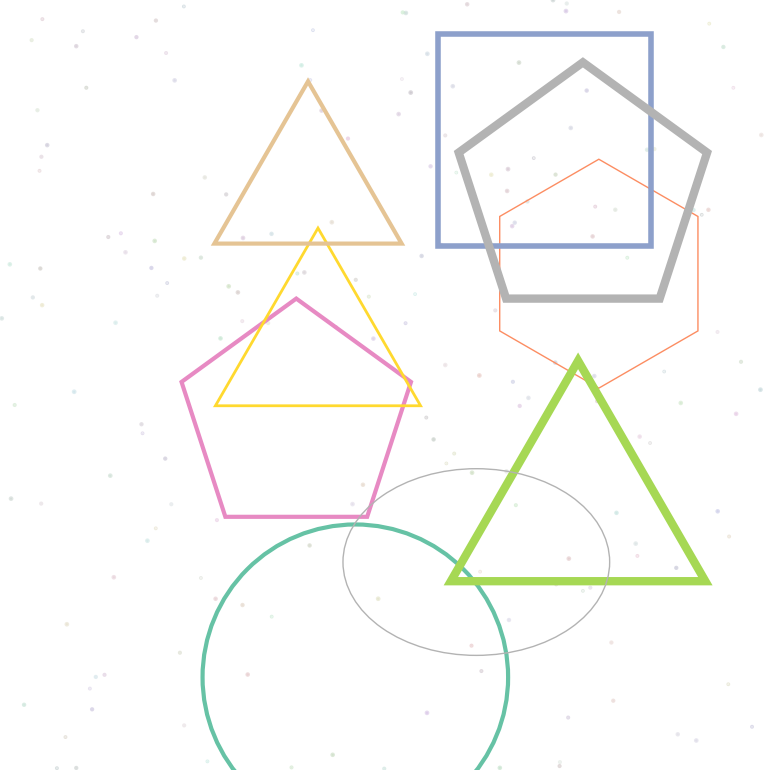[{"shape": "circle", "thickness": 1.5, "radius": 0.99, "center": [0.461, 0.12]}, {"shape": "hexagon", "thickness": 0.5, "radius": 0.74, "center": [0.778, 0.645]}, {"shape": "square", "thickness": 2, "radius": 0.69, "center": [0.707, 0.818]}, {"shape": "pentagon", "thickness": 1.5, "radius": 0.78, "center": [0.385, 0.456]}, {"shape": "triangle", "thickness": 3, "radius": 0.95, "center": [0.751, 0.341]}, {"shape": "triangle", "thickness": 1, "radius": 0.77, "center": [0.413, 0.55]}, {"shape": "triangle", "thickness": 1.5, "radius": 0.7, "center": [0.4, 0.754]}, {"shape": "oval", "thickness": 0.5, "radius": 0.87, "center": [0.619, 0.27]}, {"shape": "pentagon", "thickness": 3, "radius": 0.85, "center": [0.757, 0.749]}]